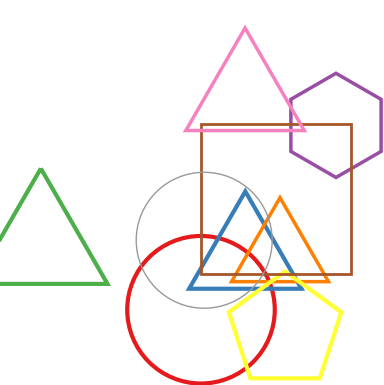[{"shape": "circle", "thickness": 3, "radius": 0.96, "center": [0.522, 0.196]}, {"shape": "triangle", "thickness": 3, "radius": 0.84, "center": [0.637, 0.334]}, {"shape": "triangle", "thickness": 3, "radius": 1.0, "center": [0.106, 0.363]}, {"shape": "hexagon", "thickness": 2.5, "radius": 0.68, "center": [0.873, 0.674]}, {"shape": "triangle", "thickness": 2.5, "radius": 0.73, "center": [0.727, 0.341]}, {"shape": "pentagon", "thickness": 3, "radius": 0.77, "center": [0.74, 0.142]}, {"shape": "square", "thickness": 2, "radius": 0.97, "center": [0.717, 0.483]}, {"shape": "triangle", "thickness": 2.5, "radius": 0.89, "center": [0.636, 0.75]}, {"shape": "circle", "thickness": 1, "radius": 0.88, "center": [0.53, 0.376]}]